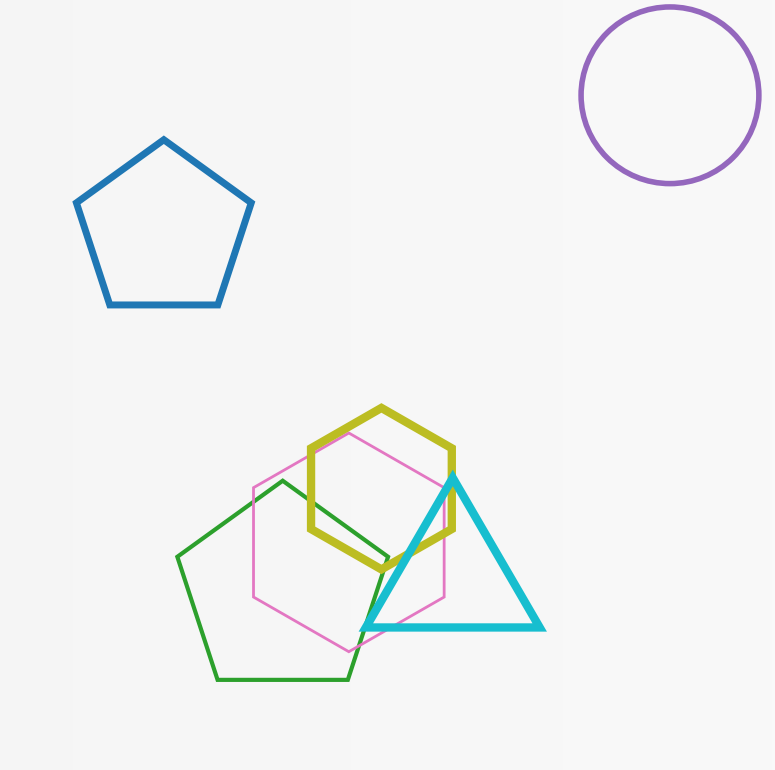[{"shape": "pentagon", "thickness": 2.5, "radius": 0.59, "center": [0.211, 0.7]}, {"shape": "pentagon", "thickness": 1.5, "radius": 0.71, "center": [0.365, 0.233]}, {"shape": "circle", "thickness": 2, "radius": 0.57, "center": [0.864, 0.876]}, {"shape": "hexagon", "thickness": 1, "radius": 0.71, "center": [0.45, 0.296]}, {"shape": "hexagon", "thickness": 3, "radius": 0.52, "center": [0.492, 0.365]}, {"shape": "triangle", "thickness": 3, "radius": 0.65, "center": [0.584, 0.25]}]